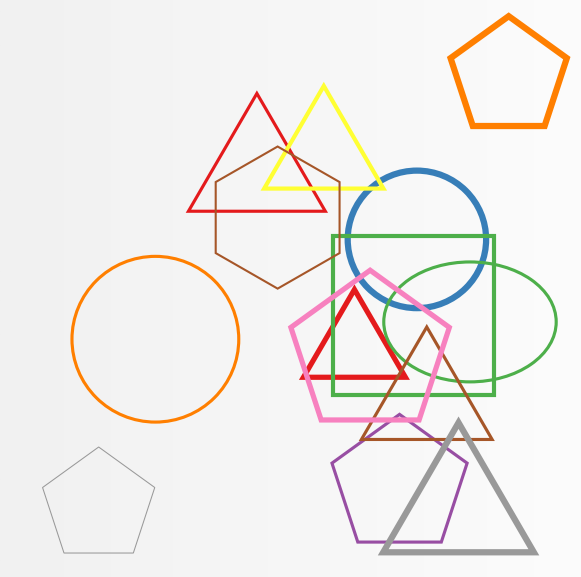[{"shape": "triangle", "thickness": 2.5, "radius": 0.51, "center": [0.61, 0.397]}, {"shape": "triangle", "thickness": 1.5, "radius": 0.68, "center": [0.442, 0.701]}, {"shape": "circle", "thickness": 3, "radius": 0.6, "center": [0.717, 0.585]}, {"shape": "oval", "thickness": 1.5, "radius": 0.74, "center": [0.809, 0.442]}, {"shape": "square", "thickness": 2, "radius": 0.69, "center": [0.711, 0.453]}, {"shape": "pentagon", "thickness": 1.5, "radius": 0.61, "center": [0.687, 0.159]}, {"shape": "pentagon", "thickness": 3, "radius": 0.53, "center": [0.875, 0.866]}, {"shape": "circle", "thickness": 1.5, "radius": 0.72, "center": [0.267, 0.412]}, {"shape": "triangle", "thickness": 2, "radius": 0.59, "center": [0.557, 0.732]}, {"shape": "hexagon", "thickness": 1, "radius": 0.62, "center": [0.478, 0.622]}, {"shape": "triangle", "thickness": 1.5, "radius": 0.65, "center": [0.734, 0.303]}, {"shape": "pentagon", "thickness": 2.5, "radius": 0.72, "center": [0.637, 0.388]}, {"shape": "pentagon", "thickness": 0.5, "radius": 0.51, "center": [0.17, 0.124]}, {"shape": "triangle", "thickness": 3, "radius": 0.75, "center": [0.789, 0.118]}]